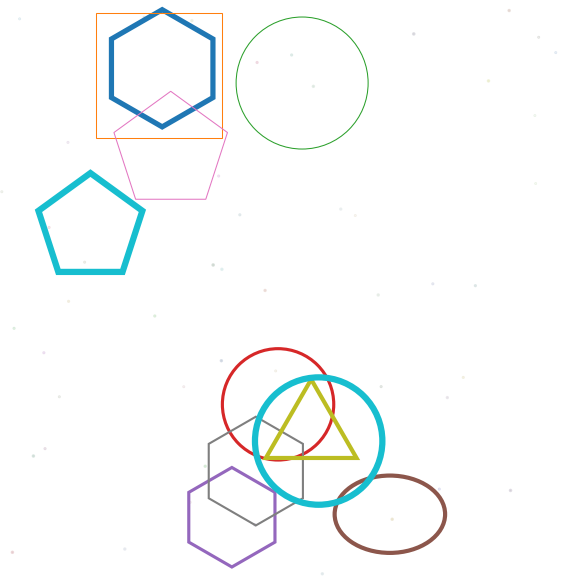[{"shape": "hexagon", "thickness": 2.5, "radius": 0.51, "center": [0.281, 0.881]}, {"shape": "square", "thickness": 0.5, "radius": 0.54, "center": [0.276, 0.869]}, {"shape": "circle", "thickness": 0.5, "radius": 0.57, "center": [0.523, 0.855]}, {"shape": "circle", "thickness": 1.5, "radius": 0.48, "center": [0.481, 0.299]}, {"shape": "hexagon", "thickness": 1.5, "radius": 0.43, "center": [0.402, 0.103]}, {"shape": "oval", "thickness": 2, "radius": 0.48, "center": [0.675, 0.109]}, {"shape": "pentagon", "thickness": 0.5, "radius": 0.52, "center": [0.296, 0.738]}, {"shape": "hexagon", "thickness": 1, "radius": 0.47, "center": [0.443, 0.183]}, {"shape": "triangle", "thickness": 2, "radius": 0.45, "center": [0.539, 0.251]}, {"shape": "circle", "thickness": 3, "radius": 0.55, "center": [0.552, 0.235]}, {"shape": "pentagon", "thickness": 3, "radius": 0.47, "center": [0.157, 0.605]}]